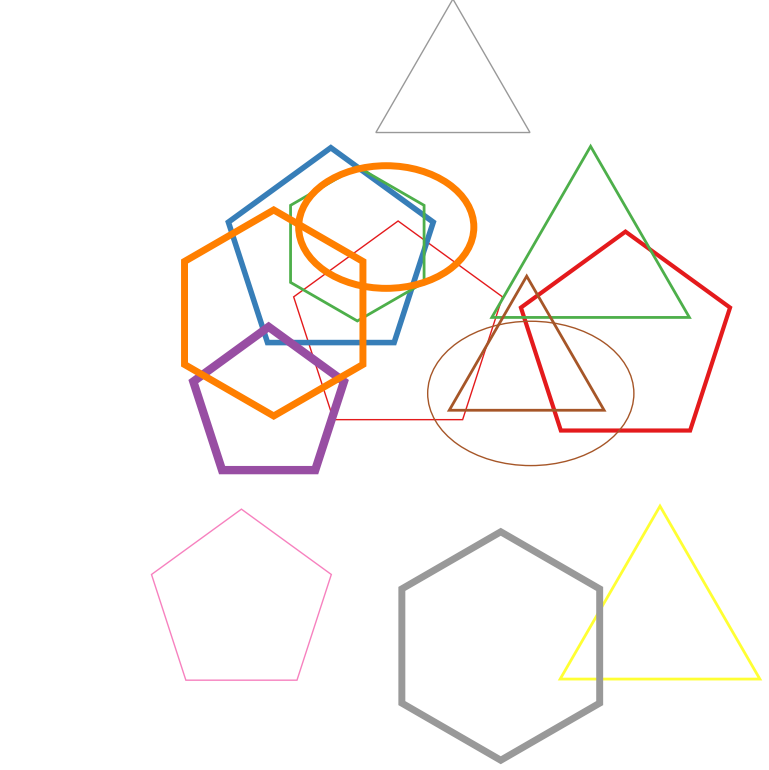[{"shape": "pentagon", "thickness": 0.5, "radius": 0.71, "center": [0.517, 0.57]}, {"shape": "pentagon", "thickness": 1.5, "radius": 0.71, "center": [0.812, 0.556]}, {"shape": "pentagon", "thickness": 2, "radius": 0.7, "center": [0.43, 0.668]}, {"shape": "hexagon", "thickness": 1, "radius": 0.5, "center": [0.464, 0.683]}, {"shape": "triangle", "thickness": 1, "radius": 0.74, "center": [0.767, 0.662]}, {"shape": "pentagon", "thickness": 3, "radius": 0.51, "center": [0.349, 0.473]}, {"shape": "oval", "thickness": 2.5, "radius": 0.57, "center": [0.502, 0.705]}, {"shape": "hexagon", "thickness": 2.5, "radius": 0.67, "center": [0.355, 0.594]}, {"shape": "triangle", "thickness": 1, "radius": 0.75, "center": [0.857, 0.193]}, {"shape": "oval", "thickness": 0.5, "radius": 0.67, "center": [0.689, 0.489]}, {"shape": "triangle", "thickness": 1, "radius": 0.58, "center": [0.684, 0.525]}, {"shape": "pentagon", "thickness": 0.5, "radius": 0.61, "center": [0.314, 0.216]}, {"shape": "hexagon", "thickness": 2.5, "radius": 0.74, "center": [0.65, 0.161]}, {"shape": "triangle", "thickness": 0.5, "radius": 0.58, "center": [0.588, 0.886]}]